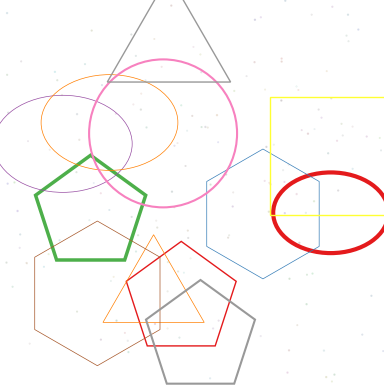[{"shape": "pentagon", "thickness": 1, "radius": 0.75, "center": [0.471, 0.223]}, {"shape": "oval", "thickness": 3, "radius": 0.75, "center": [0.859, 0.447]}, {"shape": "hexagon", "thickness": 0.5, "radius": 0.84, "center": [0.683, 0.444]}, {"shape": "pentagon", "thickness": 2.5, "radius": 0.75, "center": [0.235, 0.446]}, {"shape": "oval", "thickness": 0.5, "radius": 0.9, "center": [0.163, 0.626]}, {"shape": "triangle", "thickness": 0.5, "radius": 0.76, "center": [0.399, 0.239]}, {"shape": "oval", "thickness": 0.5, "radius": 0.89, "center": [0.284, 0.682]}, {"shape": "square", "thickness": 1, "radius": 0.77, "center": [0.854, 0.594]}, {"shape": "hexagon", "thickness": 0.5, "radius": 0.94, "center": [0.253, 0.238]}, {"shape": "circle", "thickness": 1.5, "radius": 0.96, "center": [0.424, 0.654]}, {"shape": "triangle", "thickness": 1, "radius": 0.92, "center": [0.439, 0.879]}, {"shape": "pentagon", "thickness": 1.5, "radius": 0.74, "center": [0.521, 0.124]}]